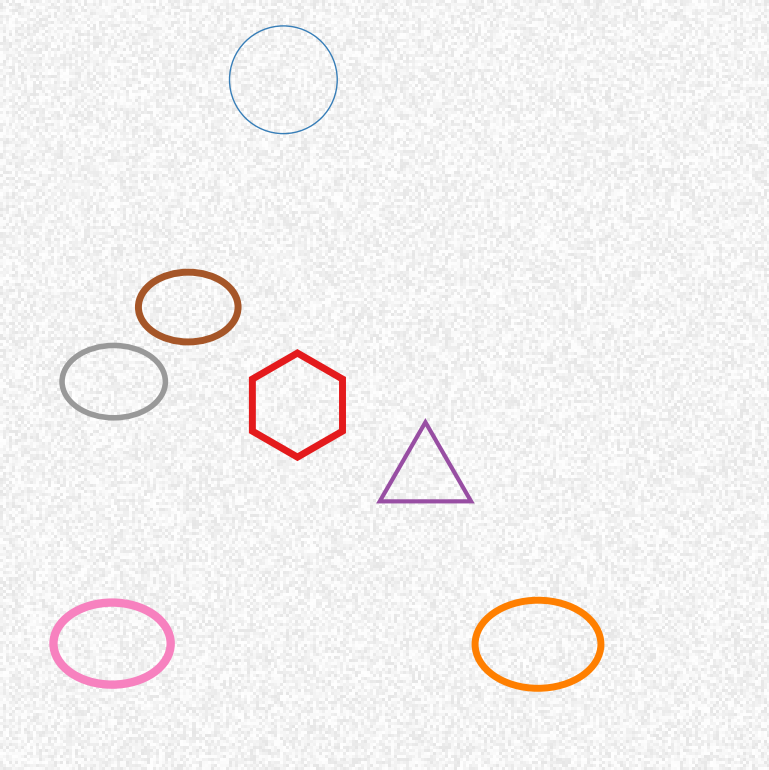[{"shape": "hexagon", "thickness": 2.5, "radius": 0.34, "center": [0.386, 0.474]}, {"shape": "circle", "thickness": 0.5, "radius": 0.35, "center": [0.368, 0.896]}, {"shape": "triangle", "thickness": 1.5, "radius": 0.34, "center": [0.552, 0.383]}, {"shape": "oval", "thickness": 2.5, "radius": 0.41, "center": [0.699, 0.163]}, {"shape": "oval", "thickness": 2.5, "radius": 0.32, "center": [0.244, 0.601]}, {"shape": "oval", "thickness": 3, "radius": 0.38, "center": [0.146, 0.164]}, {"shape": "oval", "thickness": 2, "radius": 0.34, "center": [0.148, 0.504]}]